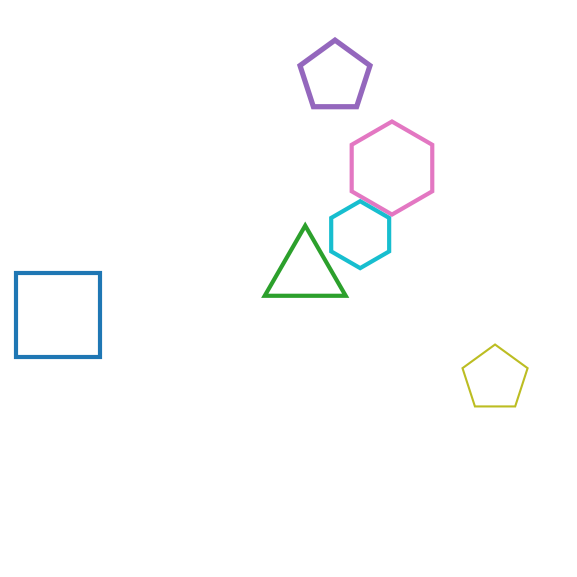[{"shape": "square", "thickness": 2, "radius": 0.37, "center": [0.101, 0.454]}, {"shape": "triangle", "thickness": 2, "radius": 0.4, "center": [0.529, 0.527]}, {"shape": "pentagon", "thickness": 2.5, "radius": 0.32, "center": [0.58, 0.866]}, {"shape": "hexagon", "thickness": 2, "radius": 0.4, "center": [0.679, 0.708]}, {"shape": "pentagon", "thickness": 1, "radius": 0.3, "center": [0.857, 0.343]}, {"shape": "hexagon", "thickness": 2, "radius": 0.29, "center": [0.624, 0.593]}]